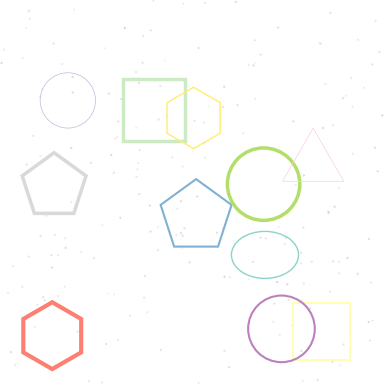[{"shape": "oval", "thickness": 1, "radius": 0.44, "center": [0.688, 0.338]}, {"shape": "square", "thickness": 1.5, "radius": 0.37, "center": [0.835, 0.138]}, {"shape": "circle", "thickness": 0.5, "radius": 0.36, "center": [0.176, 0.739]}, {"shape": "hexagon", "thickness": 3, "radius": 0.43, "center": [0.136, 0.128]}, {"shape": "pentagon", "thickness": 1.5, "radius": 0.48, "center": [0.509, 0.438]}, {"shape": "circle", "thickness": 2.5, "radius": 0.47, "center": [0.685, 0.522]}, {"shape": "triangle", "thickness": 0.5, "radius": 0.46, "center": [0.813, 0.575]}, {"shape": "pentagon", "thickness": 2.5, "radius": 0.44, "center": [0.141, 0.516]}, {"shape": "circle", "thickness": 1.5, "radius": 0.43, "center": [0.731, 0.146]}, {"shape": "square", "thickness": 2.5, "radius": 0.4, "center": [0.399, 0.715]}, {"shape": "hexagon", "thickness": 1, "radius": 0.4, "center": [0.503, 0.694]}]